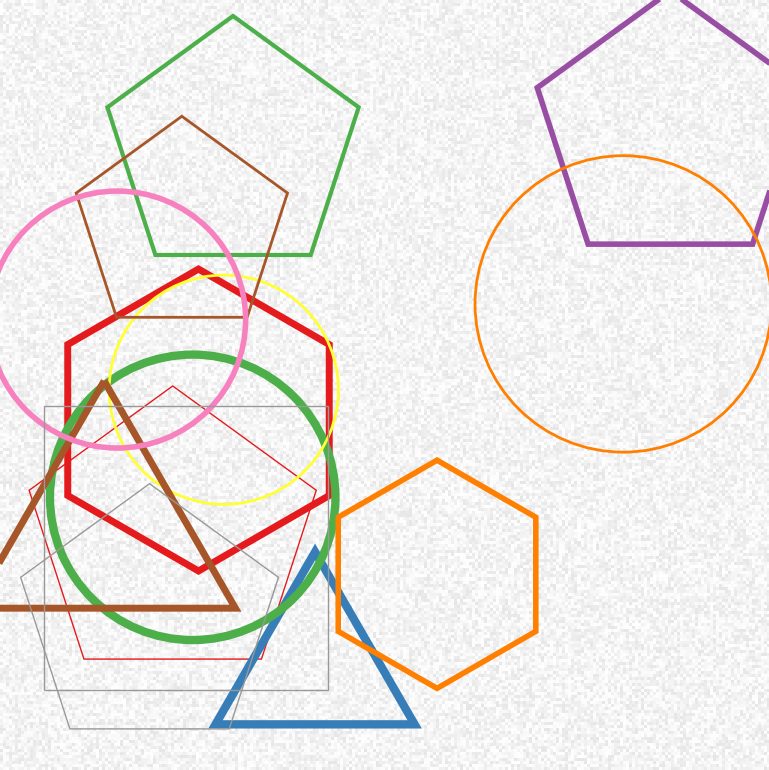[{"shape": "pentagon", "thickness": 0.5, "radius": 0.98, "center": [0.224, 0.303]}, {"shape": "hexagon", "thickness": 2.5, "radius": 0.98, "center": [0.258, 0.455]}, {"shape": "triangle", "thickness": 3, "radius": 0.75, "center": [0.409, 0.134]}, {"shape": "circle", "thickness": 3, "radius": 0.93, "center": [0.25, 0.354]}, {"shape": "pentagon", "thickness": 1.5, "radius": 0.86, "center": [0.303, 0.808]}, {"shape": "pentagon", "thickness": 2, "radius": 0.91, "center": [0.871, 0.83]}, {"shape": "hexagon", "thickness": 2, "radius": 0.74, "center": [0.568, 0.254]}, {"shape": "circle", "thickness": 1, "radius": 0.96, "center": [0.809, 0.605]}, {"shape": "circle", "thickness": 1, "radius": 0.74, "center": [0.291, 0.494]}, {"shape": "pentagon", "thickness": 1, "radius": 0.72, "center": [0.236, 0.705]}, {"shape": "triangle", "thickness": 2.5, "radius": 0.98, "center": [0.135, 0.309]}, {"shape": "circle", "thickness": 2, "radius": 0.83, "center": [0.152, 0.585]}, {"shape": "pentagon", "thickness": 0.5, "radius": 0.88, "center": [0.194, 0.196]}, {"shape": "square", "thickness": 0.5, "radius": 0.92, "center": [0.241, 0.288]}]